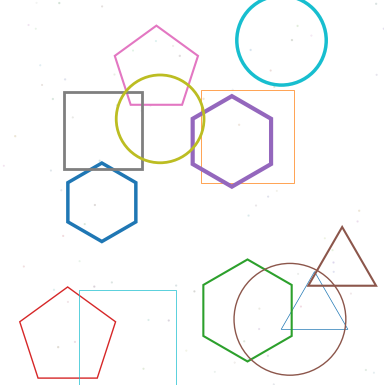[{"shape": "triangle", "thickness": 0.5, "radius": 0.5, "center": [0.817, 0.194]}, {"shape": "hexagon", "thickness": 2.5, "radius": 0.51, "center": [0.265, 0.475]}, {"shape": "square", "thickness": 0.5, "radius": 0.6, "center": [0.644, 0.644]}, {"shape": "hexagon", "thickness": 1.5, "radius": 0.66, "center": [0.643, 0.194]}, {"shape": "pentagon", "thickness": 1, "radius": 0.65, "center": [0.176, 0.124]}, {"shape": "hexagon", "thickness": 3, "radius": 0.59, "center": [0.602, 0.633]}, {"shape": "triangle", "thickness": 1.5, "radius": 0.51, "center": [0.889, 0.309]}, {"shape": "circle", "thickness": 1, "radius": 0.73, "center": [0.753, 0.171]}, {"shape": "pentagon", "thickness": 1.5, "radius": 0.57, "center": [0.406, 0.82]}, {"shape": "square", "thickness": 2, "radius": 0.5, "center": [0.268, 0.661]}, {"shape": "circle", "thickness": 2, "radius": 0.57, "center": [0.416, 0.691]}, {"shape": "square", "thickness": 0.5, "radius": 0.62, "center": [0.331, 0.121]}, {"shape": "circle", "thickness": 2.5, "radius": 0.58, "center": [0.731, 0.895]}]